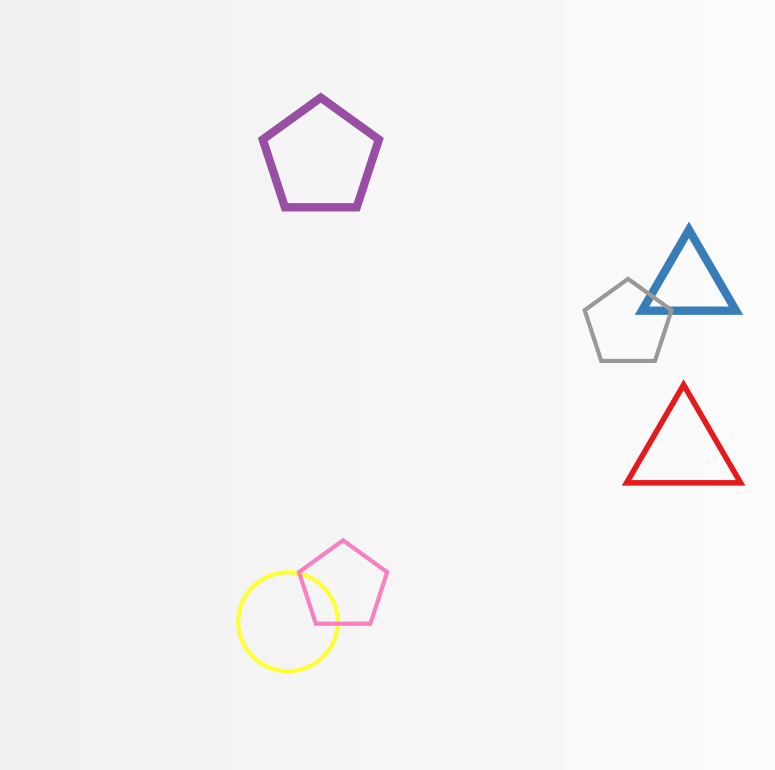[{"shape": "triangle", "thickness": 2, "radius": 0.42, "center": [0.882, 0.415]}, {"shape": "triangle", "thickness": 3, "radius": 0.35, "center": [0.889, 0.632]}, {"shape": "pentagon", "thickness": 3, "radius": 0.39, "center": [0.414, 0.794]}, {"shape": "circle", "thickness": 1.5, "radius": 0.32, "center": [0.372, 0.193]}, {"shape": "pentagon", "thickness": 1.5, "radius": 0.3, "center": [0.443, 0.238]}, {"shape": "pentagon", "thickness": 1.5, "radius": 0.29, "center": [0.81, 0.579]}]